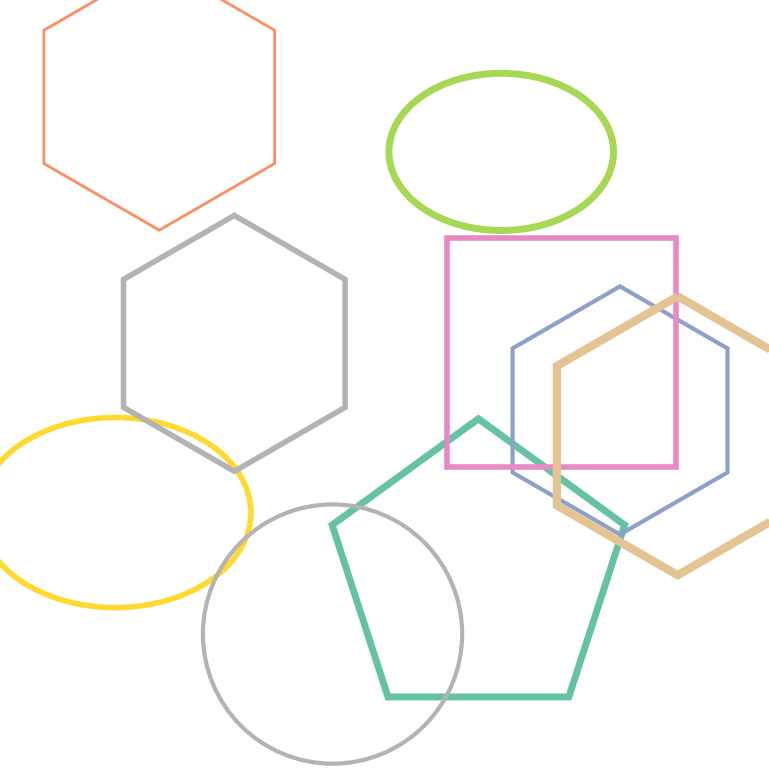[{"shape": "pentagon", "thickness": 2.5, "radius": 1.0, "center": [0.621, 0.256]}, {"shape": "hexagon", "thickness": 1, "radius": 0.87, "center": [0.207, 0.874]}, {"shape": "hexagon", "thickness": 1.5, "radius": 0.81, "center": [0.805, 0.467]}, {"shape": "square", "thickness": 2, "radius": 0.74, "center": [0.729, 0.542]}, {"shape": "oval", "thickness": 2.5, "radius": 0.73, "center": [0.651, 0.803]}, {"shape": "oval", "thickness": 2, "radius": 0.88, "center": [0.15, 0.334]}, {"shape": "hexagon", "thickness": 3, "radius": 0.91, "center": [0.88, 0.434]}, {"shape": "circle", "thickness": 1.5, "radius": 0.84, "center": [0.432, 0.177]}, {"shape": "hexagon", "thickness": 2, "radius": 0.83, "center": [0.304, 0.554]}]